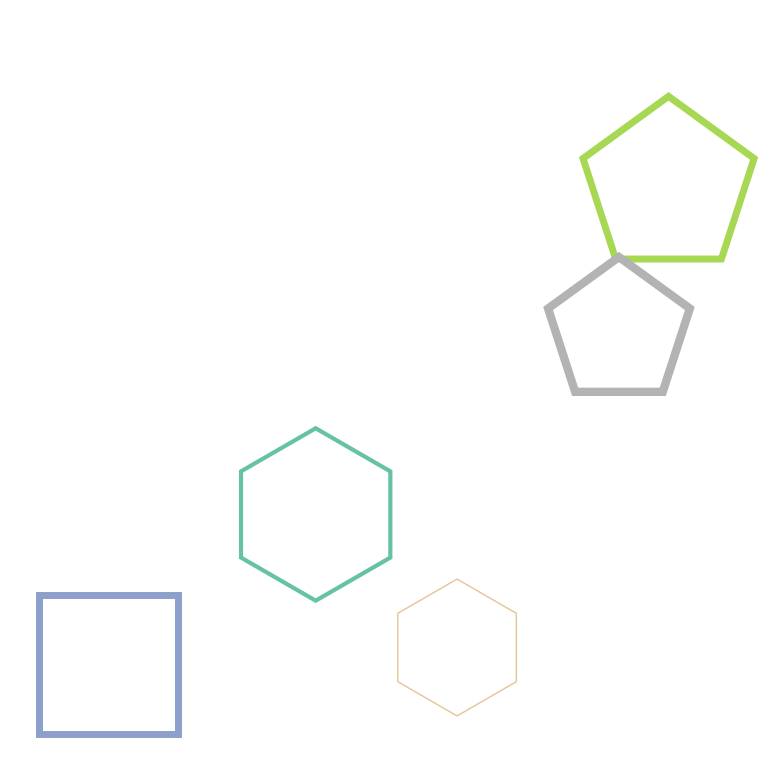[{"shape": "hexagon", "thickness": 1.5, "radius": 0.56, "center": [0.41, 0.332]}, {"shape": "square", "thickness": 2.5, "radius": 0.45, "center": [0.141, 0.137]}, {"shape": "pentagon", "thickness": 2.5, "radius": 0.58, "center": [0.868, 0.758]}, {"shape": "hexagon", "thickness": 0.5, "radius": 0.44, "center": [0.594, 0.159]}, {"shape": "pentagon", "thickness": 3, "radius": 0.48, "center": [0.804, 0.569]}]